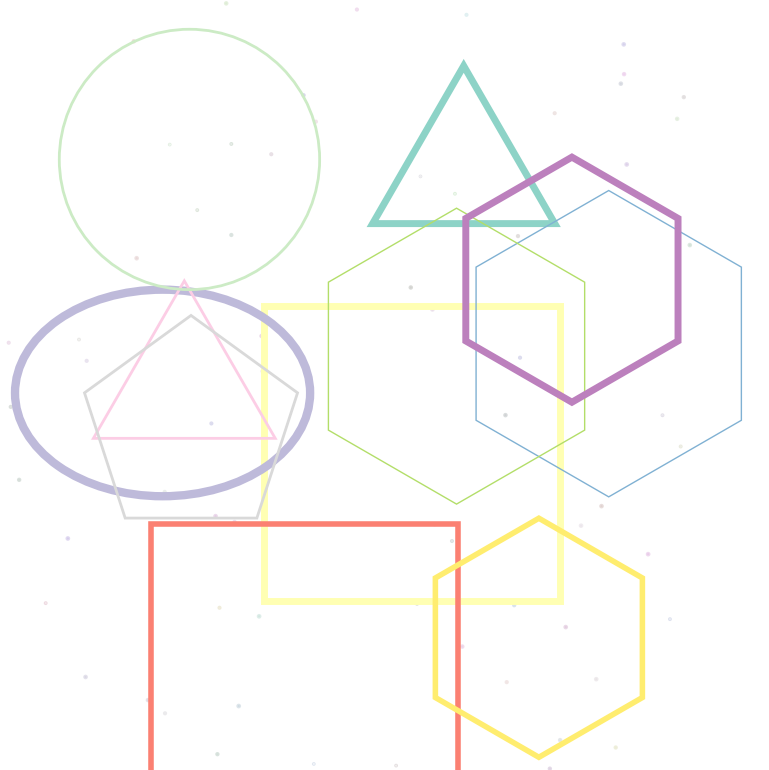[{"shape": "triangle", "thickness": 2.5, "radius": 0.68, "center": [0.602, 0.778]}, {"shape": "square", "thickness": 2.5, "radius": 0.96, "center": [0.535, 0.412]}, {"shape": "oval", "thickness": 3, "radius": 0.96, "center": [0.211, 0.49]}, {"shape": "square", "thickness": 2, "radius": 1.0, "center": [0.395, 0.121]}, {"shape": "hexagon", "thickness": 0.5, "radius": 0.99, "center": [0.791, 0.554]}, {"shape": "hexagon", "thickness": 0.5, "radius": 0.96, "center": [0.593, 0.537]}, {"shape": "triangle", "thickness": 1, "radius": 0.68, "center": [0.239, 0.499]}, {"shape": "pentagon", "thickness": 1, "radius": 0.73, "center": [0.248, 0.445]}, {"shape": "hexagon", "thickness": 2.5, "radius": 0.8, "center": [0.743, 0.637]}, {"shape": "circle", "thickness": 1, "radius": 0.85, "center": [0.246, 0.793]}, {"shape": "hexagon", "thickness": 2, "radius": 0.78, "center": [0.7, 0.172]}]